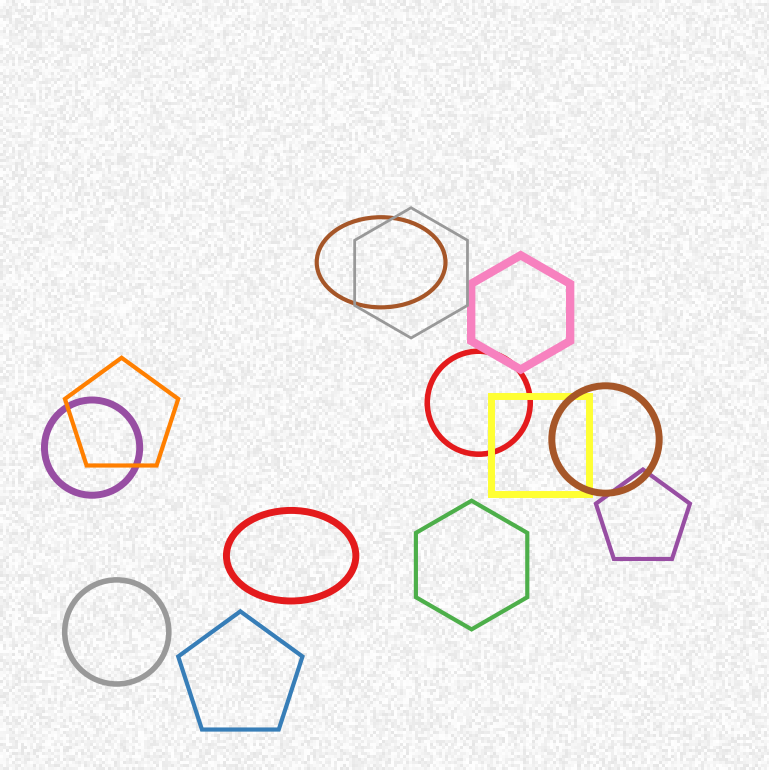[{"shape": "oval", "thickness": 2.5, "radius": 0.42, "center": [0.378, 0.278]}, {"shape": "circle", "thickness": 2, "radius": 0.33, "center": [0.622, 0.477]}, {"shape": "pentagon", "thickness": 1.5, "radius": 0.42, "center": [0.312, 0.121]}, {"shape": "hexagon", "thickness": 1.5, "radius": 0.42, "center": [0.612, 0.266]}, {"shape": "circle", "thickness": 2.5, "radius": 0.31, "center": [0.12, 0.419]}, {"shape": "pentagon", "thickness": 1.5, "radius": 0.32, "center": [0.835, 0.326]}, {"shape": "pentagon", "thickness": 1.5, "radius": 0.39, "center": [0.158, 0.458]}, {"shape": "square", "thickness": 2.5, "radius": 0.32, "center": [0.701, 0.422]}, {"shape": "oval", "thickness": 1.5, "radius": 0.42, "center": [0.495, 0.659]}, {"shape": "circle", "thickness": 2.5, "radius": 0.35, "center": [0.786, 0.429]}, {"shape": "hexagon", "thickness": 3, "radius": 0.37, "center": [0.676, 0.594]}, {"shape": "hexagon", "thickness": 1, "radius": 0.42, "center": [0.534, 0.646]}, {"shape": "circle", "thickness": 2, "radius": 0.34, "center": [0.152, 0.179]}]